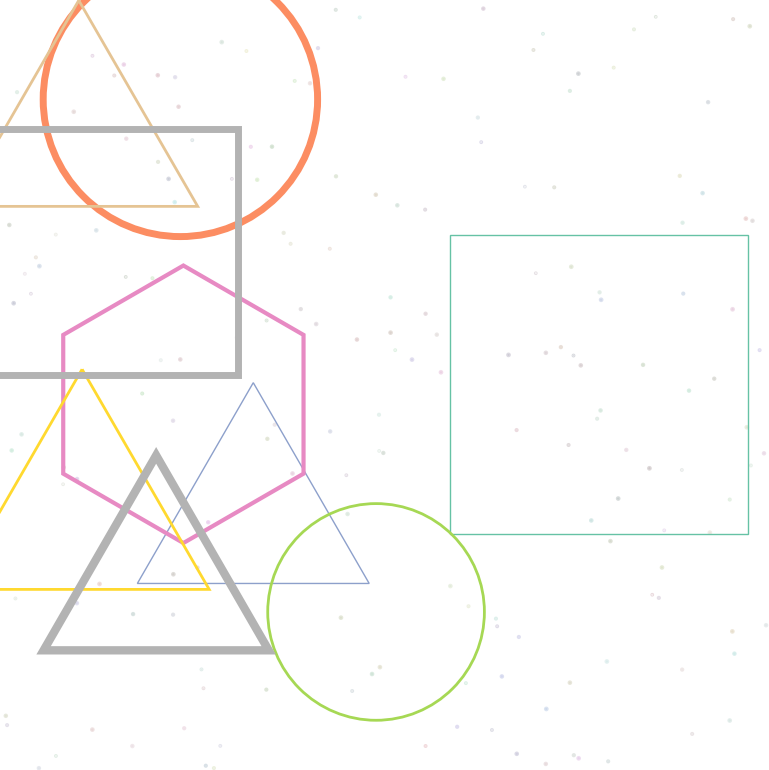[{"shape": "square", "thickness": 0.5, "radius": 0.97, "center": [0.778, 0.5]}, {"shape": "circle", "thickness": 2.5, "radius": 0.89, "center": [0.234, 0.871]}, {"shape": "triangle", "thickness": 0.5, "radius": 0.87, "center": [0.329, 0.329]}, {"shape": "hexagon", "thickness": 1.5, "radius": 0.9, "center": [0.238, 0.475]}, {"shape": "circle", "thickness": 1, "radius": 0.7, "center": [0.488, 0.205]}, {"shape": "triangle", "thickness": 1, "radius": 0.95, "center": [0.107, 0.33]}, {"shape": "triangle", "thickness": 1, "radius": 0.89, "center": [0.102, 0.821]}, {"shape": "triangle", "thickness": 3, "radius": 0.84, "center": [0.203, 0.24]}, {"shape": "square", "thickness": 2.5, "radius": 0.8, "center": [0.149, 0.673]}]